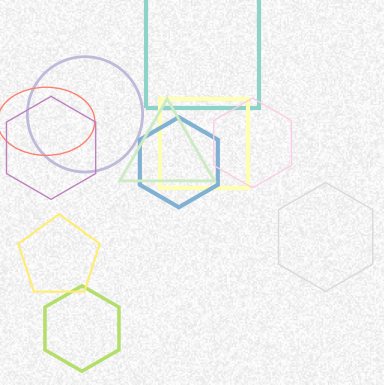[{"shape": "square", "thickness": 3, "radius": 0.73, "center": [0.526, 0.866]}, {"shape": "square", "thickness": 3, "radius": 0.57, "center": [0.53, 0.627]}, {"shape": "circle", "thickness": 2, "radius": 0.75, "center": [0.221, 0.703]}, {"shape": "oval", "thickness": 1, "radius": 0.63, "center": [0.12, 0.685]}, {"shape": "hexagon", "thickness": 3, "radius": 0.58, "center": [0.464, 0.579]}, {"shape": "hexagon", "thickness": 2.5, "radius": 0.55, "center": [0.213, 0.147]}, {"shape": "hexagon", "thickness": 1, "radius": 0.58, "center": [0.656, 0.629]}, {"shape": "hexagon", "thickness": 1, "radius": 0.71, "center": [0.846, 0.385]}, {"shape": "hexagon", "thickness": 1, "radius": 0.67, "center": [0.133, 0.616]}, {"shape": "triangle", "thickness": 2, "radius": 0.71, "center": [0.434, 0.601]}, {"shape": "pentagon", "thickness": 1.5, "radius": 0.56, "center": [0.153, 0.332]}]